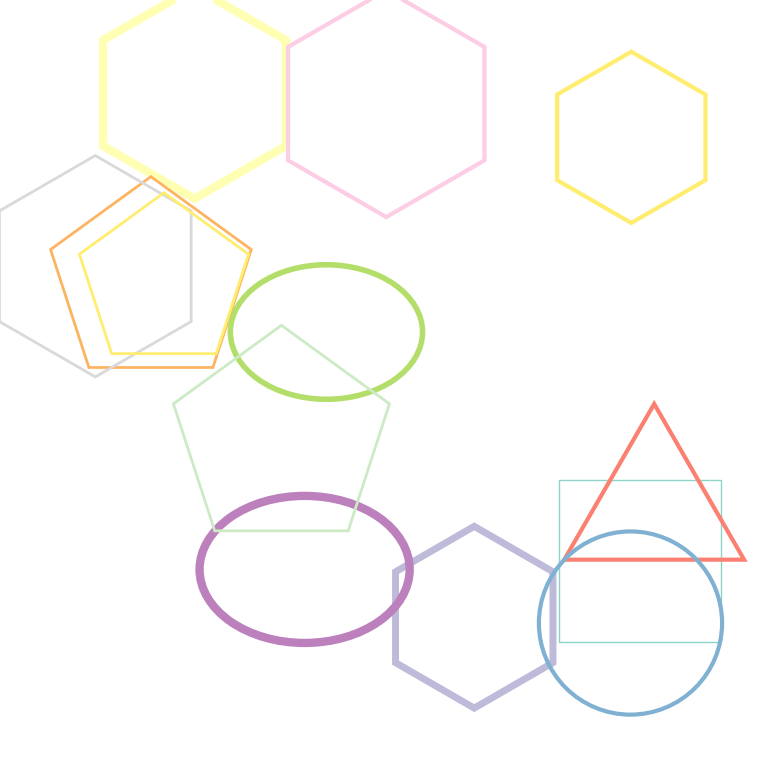[{"shape": "square", "thickness": 0.5, "radius": 0.53, "center": [0.832, 0.271]}, {"shape": "hexagon", "thickness": 3, "radius": 0.69, "center": [0.253, 0.879]}, {"shape": "hexagon", "thickness": 2.5, "radius": 0.59, "center": [0.616, 0.198]}, {"shape": "triangle", "thickness": 1.5, "radius": 0.67, "center": [0.85, 0.341]}, {"shape": "circle", "thickness": 1.5, "radius": 0.59, "center": [0.819, 0.191]}, {"shape": "pentagon", "thickness": 1, "radius": 0.69, "center": [0.196, 0.634]}, {"shape": "oval", "thickness": 2, "radius": 0.62, "center": [0.424, 0.569]}, {"shape": "hexagon", "thickness": 1.5, "radius": 0.74, "center": [0.502, 0.865]}, {"shape": "hexagon", "thickness": 1, "radius": 0.72, "center": [0.124, 0.654]}, {"shape": "oval", "thickness": 3, "radius": 0.68, "center": [0.396, 0.261]}, {"shape": "pentagon", "thickness": 1, "radius": 0.74, "center": [0.365, 0.43]}, {"shape": "pentagon", "thickness": 1, "radius": 0.58, "center": [0.213, 0.634]}, {"shape": "hexagon", "thickness": 1.5, "radius": 0.56, "center": [0.82, 0.822]}]